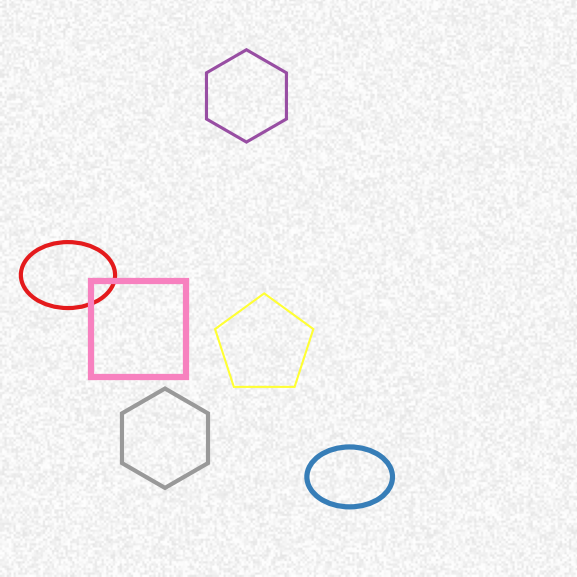[{"shape": "oval", "thickness": 2, "radius": 0.41, "center": [0.118, 0.523]}, {"shape": "oval", "thickness": 2.5, "radius": 0.37, "center": [0.606, 0.173]}, {"shape": "hexagon", "thickness": 1.5, "radius": 0.4, "center": [0.427, 0.833]}, {"shape": "pentagon", "thickness": 1, "radius": 0.45, "center": [0.458, 0.402]}, {"shape": "square", "thickness": 3, "radius": 0.41, "center": [0.24, 0.429]}, {"shape": "hexagon", "thickness": 2, "radius": 0.43, "center": [0.286, 0.24]}]